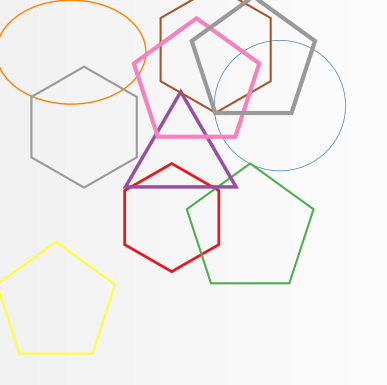[{"shape": "hexagon", "thickness": 2, "radius": 0.7, "center": [0.443, 0.435]}, {"shape": "circle", "thickness": 0.5, "radius": 0.85, "center": [0.722, 0.726]}, {"shape": "pentagon", "thickness": 1.5, "radius": 0.86, "center": [0.646, 0.403]}, {"shape": "triangle", "thickness": 2.5, "radius": 0.82, "center": [0.466, 0.597]}, {"shape": "oval", "thickness": 1, "radius": 0.96, "center": [0.184, 0.865]}, {"shape": "pentagon", "thickness": 1.5, "radius": 0.8, "center": [0.144, 0.211]}, {"shape": "hexagon", "thickness": 1.5, "radius": 0.82, "center": [0.557, 0.871]}, {"shape": "pentagon", "thickness": 3, "radius": 0.85, "center": [0.507, 0.782]}, {"shape": "pentagon", "thickness": 3, "radius": 0.84, "center": [0.654, 0.842]}, {"shape": "hexagon", "thickness": 1.5, "radius": 0.78, "center": [0.217, 0.67]}]